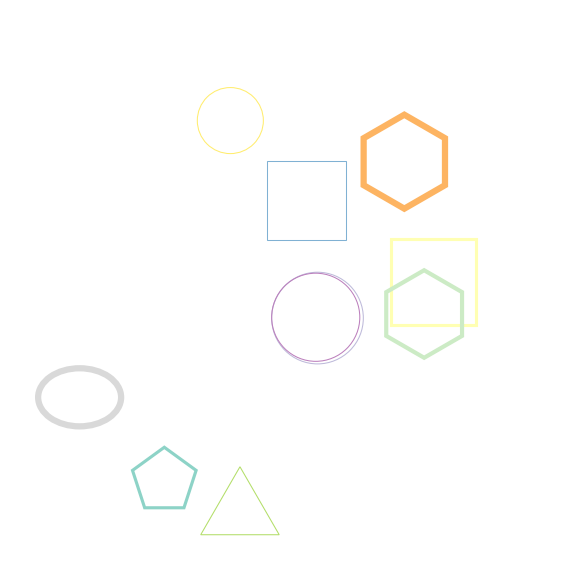[{"shape": "pentagon", "thickness": 1.5, "radius": 0.29, "center": [0.285, 0.167]}, {"shape": "square", "thickness": 1.5, "radius": 0.37, "center": [0.751, 0.511]}, {"shape": "circle", "thickness": 0.5, "radius": 0.4, "center": [0.55, 0.448]}, {"shape": "square", "thickness": 0.5, "radius": 0.34, "center": [0.53, 0.652]}, {"shape": "hexagon", "thickness": 3, "radius": 0.41, "center": [0.7, 0.719]}, {"shape": "triangle", "thickness": 0.5, "radius": 0.39, "center": [0.416, 0.112]}, {"shape": "oval", "thickness": 3, "radius": 0.36, "center": [0.138, 0.311]}, {"shape": "circle", "thickness": 0.5, "radius": 0.38, "center": [0.547, 0.45]}, {"shape": "hexagon", "thickness": 2, "radius": 0.38, "center": [0.734, 0.455]}, {"shape": "circle", "thickness": 0.5, "radius": 0.29, "center": [0.399, 0.79]}]